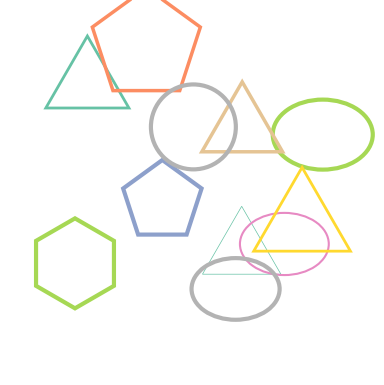[{"shape": "triangle", "thickness": 2, "radius": 0.62, "center": [0.227, 0.782]}, {"shape": "triangle", "thickness": 0.5, "radius": 0.59, "center": [0.628, 0.347]}, {"shape": "pentagon", "thickness": 2.5, "radius": 0.74, "center": [0.38, 0.884]}, {"shape": "pentagon", "thickness": 3, "radius": 0.54, "center": [0.422, 0.477]}, {"shape": "oval", "thickness": 1.5, "radius": 0.58, "center": [0.739, 0.366]}, {"shape": "hexagon", "thickness": 3, "radius": 0.58, "center": [0.195, 0.316]}, {"shape": "oval", "thickness": 3, "radius": 0.65, "center": [0.838, 0.65]}, {"shape": "triangle", "thickness": 2, "radius": 0.73, "center": [0.785, 0.42]}, {"shape": "triangle", "thickness": 2.5, "radius": 0.61, "center": [0.629, 0.666]}, {"shape": "circle", "thickness": 3, "radius": 0.55, "center": [0.502, 0.67]}, {"shape": "oval", "thickness": 3, "radius": 0.57, "center": [0.612, 0.249]}]